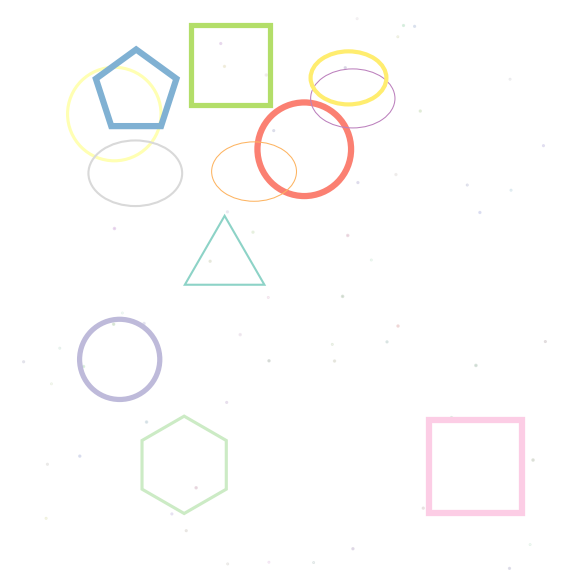[{"shape": "triangle", "thickness": 1, "radius": 0.4, "center": [0.389, 0.546]}, {"shape": "circle", "thickness": 1.5, "radius": 0.4, "center": [0.198, 0.802]}, {"shape": "circle", "thickness": 2.5, "radius": 0.35, "center": [0.207, 0.377]}, {"shape": "circle", "thickness": 3, "radius": 0.41, "center": [0.527, 0.741]}, {"shape": "pentagon", "thickness": 3, "radius": 0.37, "center": [0.236, 0.84]}, {"shape": "oval", "thickness": 0.5, "radius": 0.37, "center": [0.44, 0.702]}, {"shape": "square", "thickness": 2.5, "radius": 0.34, "center": [0.4, 0.886]}, {"shape": "square", "thickness": 3, "radius": 0.4, "center": [0.823, 0.191]}, {"shape": "oval", "thickness": 1, "radius": 0.41, "center": [0.234, 0.699]}, {"shape": "oval", "thickness": 0.5, "radius": 0.37, "center": [0.611, 0.829]}, {"shape": "hexagon", "thickness": 1.5, "radius": 0.42, "center": [0.319, 0.194]}, {"shape": "oval", "thickness": 2, "radius": 0.33, "center": [0.603, 0.864]}]